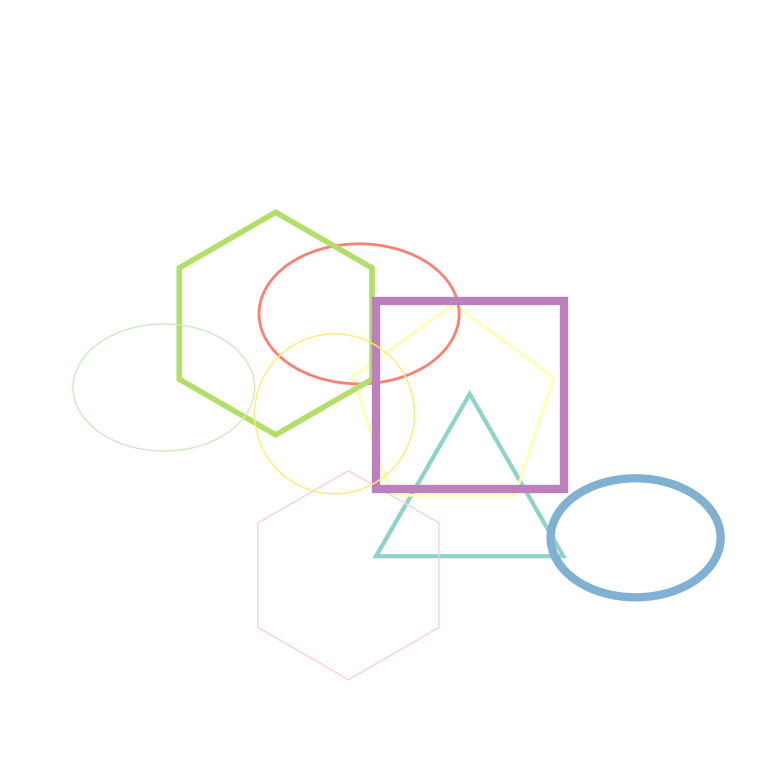[{"shape": "triangle", "thickness": 1.5, "radius": 0.7, "center": [0.61, 0.348]}, {"shape": "pentagon", "thickness": 1, "radius": 0.69, "center": [0.588, 0.468]}, {"shape": "oval", "thickness": 1, "radius": 0.65, "center": [0.466, 0.592]}, {"shape": "oval", "thickness": 3, "radius": 0.55, "center": [0.825, 0.302]}, {"shape": "hexagon", "thickness": 2, "radius": 0.72, "center": [0.358, 0.58]}, {"shape": "hexagon", "thickness": 0.5, "radius": 0.68, "center": [0.452, 0.253]}, {"shape": "square", "thickness": 3, "radius": 0.61, "center": [0.611, 0.487]}, {"shape": "oval", "thickness": 0.5, "radius": 0.59, "center": [0.213, 0.497]}, {"shape": "circle", "thickness": 0.5, "radius": 0.52, "center": [0.434, 0.463]}]